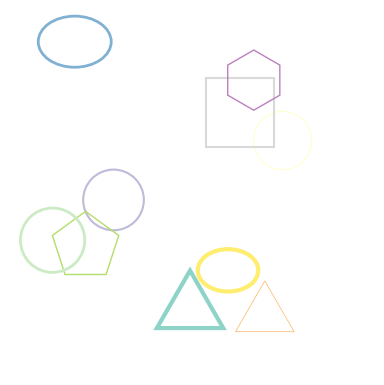[{"shape": "triangle", "thickness": 3, "radius": 0.5, "center": [0.494, 0.198]}, {"shape": "circle", "thickness": 0.5, "radius": 0.38, "center": [0.734, 0.635]}, {"shape": "circle", "thickness": 1.5, "radius": 0.39, "center": [0.295, 0.481]}, {"shape": "oval", "thickness": 2, "radius": 0.47, "center": [0.194, 0.892]}, {"shape": "triangle", "thickness": 0.5, "radius": 0.44, "center": [0.688, 0.182]}, {"shape": "pentagon", "thickness": 1, "radius": 0.45, "center": [0.222, 0.36]}, {"shape": "square", "thickness": 1.5, "radius": 0.45, "center": [0.623, 0.708]}, {"shape": "hexagon", "thickness": 1, "radius": 0.39, "center": [0.659, 0.792]}, {"shape": "circle", "thickness": 2, "radius": 0.42, "center": [0.137, 0.376]}, {"shape": "oval", "thickness": 3, "radius": 0.39, "center": [0.592, 0.298]}]